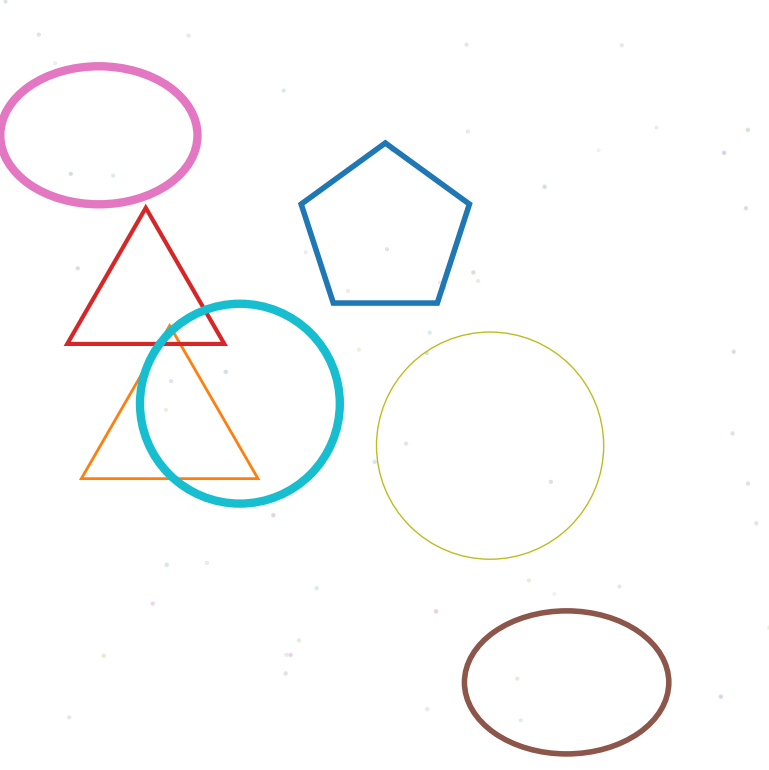[{"shape": "pentagon", "thickness": 2, "radius": 0.57, "center": [0.5, 0.699]}, {"shape": "triangle", "thickness": 1, "radius": 0.66, "center": [0.22, 0.445]}, {"shape": "triangle", "thickness": 1.5, "radius": 0.59, "center": [0.189, 0.612]}, {"shape": "oval", "thickness": 2, "radius": 0.66, "center": [0.736, 0.114]}, {"shape": "oval", "thickness": 3, "radius": 0.64, "center": [0.128, 0.824]}, {"shape": "circle", "thickness": 0.5, "radius": 0.74, "center": [0.636, 0.421]}, {"shape": "circle", "thickness": 3, "radius": 0.65, "center": [0.312, 0.476]}]